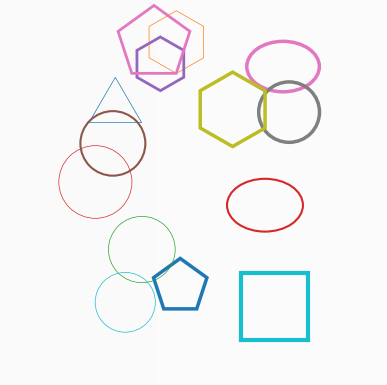[{"shape": "triangle", "thickness": 0.5, "radius": 0.39, "center": [0.298, 0.721]}, {"shape": "pentagon", "thickness": 2.5, "radius": 0.36, "center": [0.465, 0.256]}, {"shape": "hexagon", "thickness": 0.5, "radius": 0.41, "center": [0.455, 0.891]}, {"shape": "circle", "thickness": 0.5, "radius": 0.43, "center": [0.366, 0.352]}, {"shape": "circle", "thickness": 0.5, "radius": 0.47, "center": [0.246, 0.527]}, {"shape": "oval", "thickness": 1.5, "radius": 0.49, "center": [0.684, 0.467]}, {"shape": "hexagon", "thickness": 2, "radius": 0.35, "center": [0.414, 0.834]}, {"shape": "circle", "thickness": 1.5, "radius": 0.42, "center": [0.291, 0.628]}, {"shape": "pentagon", "thickness": 2, "radius": 0.49, "center": [0.397, 0.888]}, {"shape": "oval", "thickness": 2.5, "radius": 0.47, "center": [0.731, 0.827]}, {"shape": "circle", "thickness": 2.5, "radius": 0.39, "center": [0.746, 0.709]}, {"shape": "hexagon", "thickness": 2.5, "radius": 0.48, "center": [0.6, 0.716]}, {"shape": "square", "thickness": 3, "radius": 0.43, "center": [0.709, 0.204]}, {"shape": "circle", "thickness": 0.5, "radius": 0.39, "center": [0.323, 0.215]}]